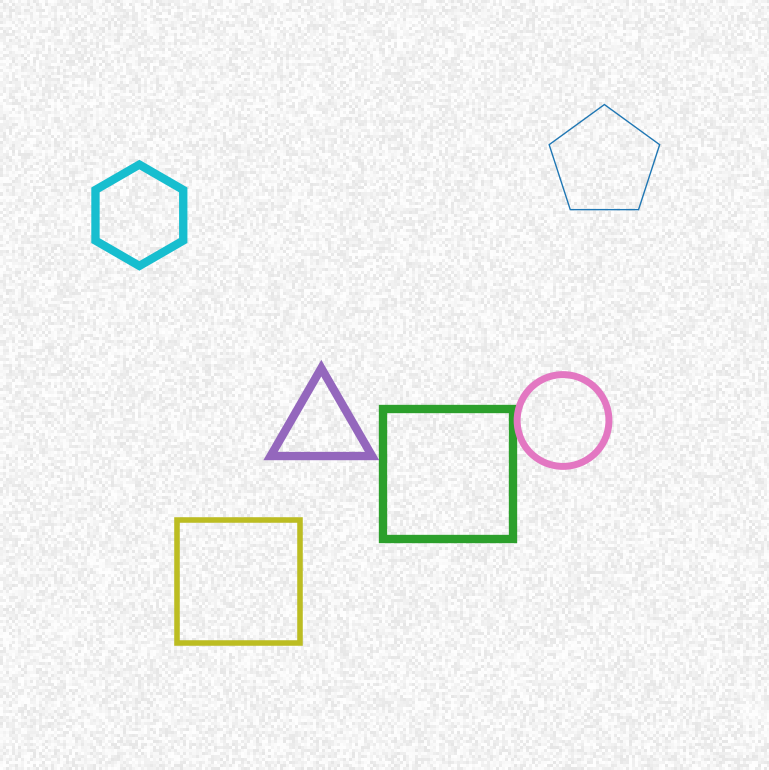[{"shape": "pentagon", "thickness": 0.5, "radius": 0.38, "center": [0.785, 0.789]}, {"shape": "square", "thickness": 3, "radius": 0.42, "center": [0.582, 0.385]}, {"shape": "triangle", "thickness": 3, "radius": 0.38, "center": [0.417, 0.446]}, {"shape": "circle", "thickness": 2.5, "radius": 0.3, "center": [0.731, 0.454]}, {"shape": "square", "thickness": 2, "radius": 0.4, "center": [0.31, 0.245]}, {"shape": "hexagon", "thickness": 3, "radius": 0.33, "center": [0.181, 0.72]}]